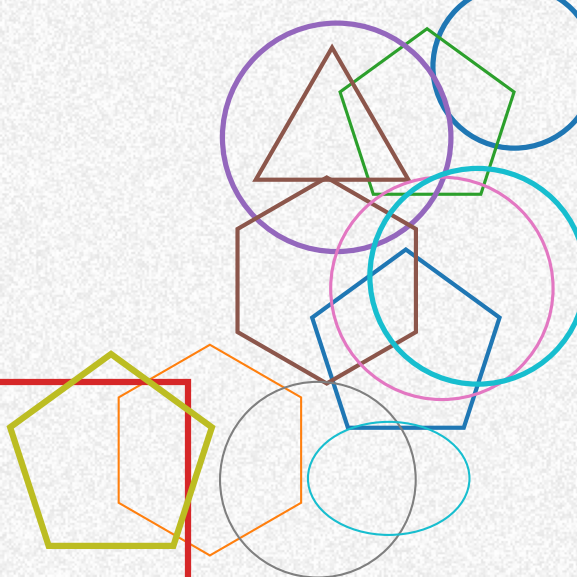[{"shape": "circle", "thickness": 2.5, "radius": 0.7, "center": [0.891, 0.884]}, {"shape": "pentagon", "thickness": 2, "radius": 0.85, "center": [0.703, 0.396]}, {"shape": "hexagon", "thickness": 1, "radius": 0.91, "center": [0.363, 0.22]}, {"shape": "pentagon", "thickness": 1.5, "radius": 0.79, "center": [0.74, 0.791]}, {"shape": "square", "thickness": 3, "radius": 0.89, "center": [0.148, 0.159]}, {"shape": "circle", "thickness": 2.5, "radius": 0.99, "center": [0.583, 0.761]}, {"shape": "triangle", "thickness": 2, "radius": 0.76, "center": [0.575, 0.764]}, {"shape": "hexagon", "thickness": 2, "radius": 0.89, "center": [0.566, 0.513]}, {"shape": "circle", "thickness": 1.5, "radius": 0.96, "center": [0.765, 0.5]}, {"shape": "circle", "thickness": 1, "radius": 0.85, "center": [0.55, 0.169]}, {"shape": "pentagon", "thickness": 3, "radius": 0.92, "center": [0.192, 0.202]}, {"shape": "circle", "thickness": 2.5, "radius": 0.93, "center": [0.827, 0.521]}, {"shape": "oval", "thickness": 1, "radius": 0.7, "center": [0.673, 0.171]}]